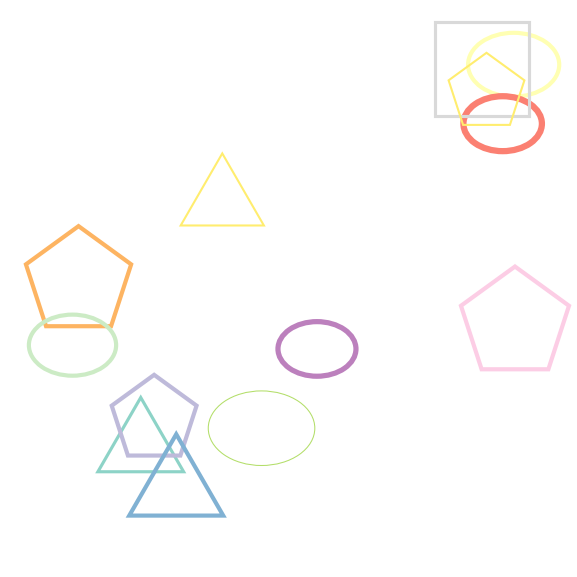[{"shape": "triangle", "thickness": 1.5, "radius": 0.43, "center": [0.244, 0.225]}, {"shape": "oval", "thickness": 2, "radius": 0.39, "center": [0.889, 0.887]}, {"shape": "pentagon", "thickness": 2, "radius": 0.39, "center": [0.267, 0.273]}, {"shape": "oval", "thickness": 3, "radius": 0.34, "center": [0.87, 0.785]}, {"shape": "triangle", "thickness": 2, "radius": 0.47, "center": [0.305, 0.153]}, {"shape": "pentagon", "thickness": 2, "radius": 0.48, "center": [0.136, 0.512]}, {"shape": "oval", "thickness": 0.5, "radius": 0.46, "center": [0.453, 0.258]}, {"shape": "pentagon", "thickness": 2, "radius": 0.49, "center": [0.892, 0.439]}, {"shape": "square", "thickness": 1.5, "radius": 0.41, "center": [0.835, 0.88]}, {"shape": "oval", "thickness": 2.5, "radius": 0.34, "center": [0.549, 0.395]}, {"shape": "oval", "thickness": 2, "radius": 0.38, "center": [0.126, 0.401]}, {"shape": "triangle", "thickness": 1, "radius": 0.42, "center": [0.385, 0.65]}, {"shape": "pentagon", "thickness": 1, "radius": 0.35, "center": [0.842, 0.839]}]